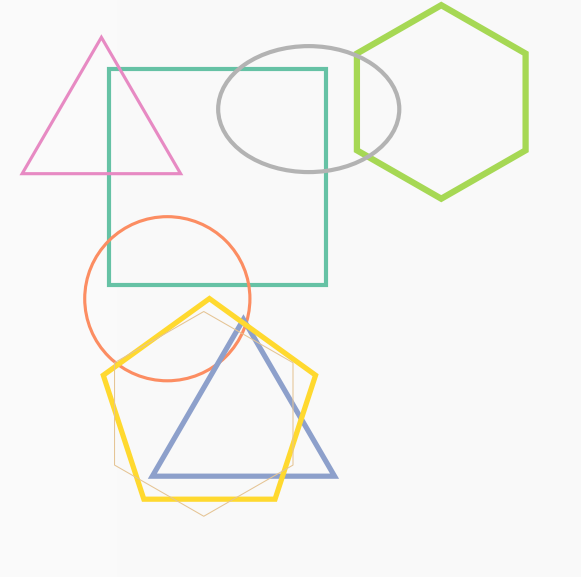[{"shape": "square", "thickness": 2, "radius": 0.93, "center": [0.374, 0.692]}, {"shape": "circle", "thickness": 1.5, "radius": 0.71, "center": [0.288, 0.482]}, {"shape": "triangle", "thickness": 2.5, "radius": 0.9, "center": [0.419, 0.265]}, {"shape": "triangle", "thickness": 1.5, "radius": 0.79, "center": [0.174, 0.777]}, {"shape": "hexagon", "thickness": 3, "radius": 0.84, "center": [0.759, 0.823]}, {"shape": "pentagon", "thickness": 2.5, "radius": 0.96, "center": [0.36, 0.29]}, {"shape": "hexagon", "thickness": 0.5, "radius": 0.89, "center": [0.351, 0.282]}, {"shape": "oval", "thickness": 2, "radius": 0.78, "center": [0.531, 0.81]}]